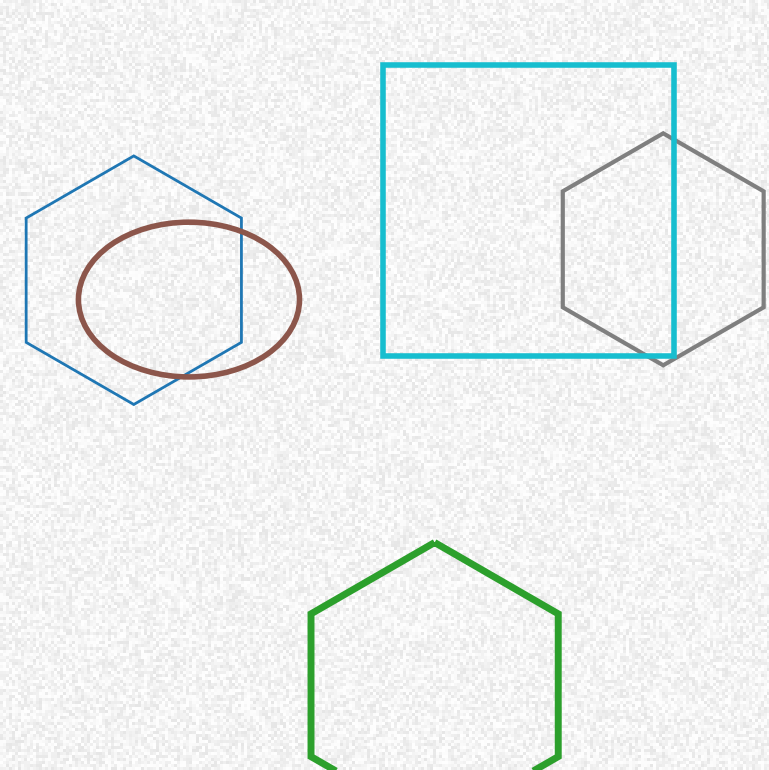[{"shape": "hexagon", "thickness": 1, "radius": 0.81, "center": [0.174, 0.636]}, {"shape": "hexagon", "thickness": 2.5, "radius": 0.93, "center": [0.564, 0.11]}, {"shape": "oval", "thickness": 2, "radius": 0.72, "center": [0.245, 0.611]}, {"shape": "hexagon", "thickness": 1.5, "radius": 0.75, "center": [0.861, 0.676]}, {"shape": "square", "thickness": 2, "radius": 0.94, "center": [0.686, 0.727]}]